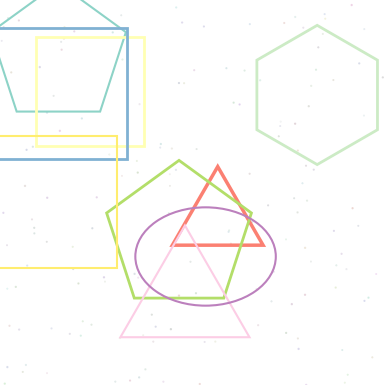[{"shape": "pentagon", "thickness": 1.5, "radius": 0.92, "center": [0.152, 0.859]}, {"shape": "square", "thickness": 2, "radius": 0.71, "center": [0.234, 0.763]}, {"shape": "triangle", "thickness": 2.5, "radius": 0.68, "center": [0.566, 0.431]}, {"shape": "square", "thickness": 2, "radius": 0.85, "center": [0.158, 0.757]}, {"shape": "pentagon", "thickness": 2, "radius": 0.99, "center": [0.465, 0.386]}, {"shape": "triangle", "thickness": 1.5, "radius": 0.97, "center": [0.48, 0.221]}, {"shape": "oval", "thickness": 1.5, "radius": 0.91, "center": [0.534, 0.334]}, {"shape": "hexagon", "thickness": 2, "radius": 0.9, "center": [0.824, 0.753]}, {"shape": "square", "thickness": 1.5, "radius": 0.86, "center": [0.131, 0.476]}]